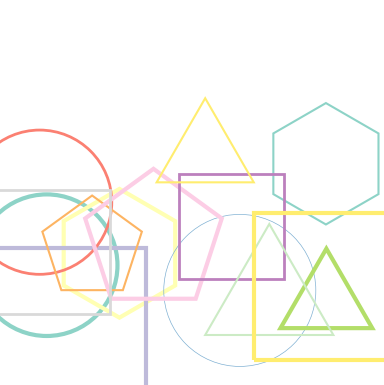[{"shape": "circle", "thickness": 3, "radius": 0.92, "center": [0.121, 0.311]}, {"shape": "hexagon", "thickness": 1.5, "radius": 0.79, "center": [0.847, 0.575]}, {"shape": "hexagon", "thickness": 3, "radius": 0.84, "center": [0.31, 0.342]}, {"shape": "square", "thickness": 3, "radius": 0.98, "center": [0.183, 0.161]}, {"shape": "circle", "thickness": 2, "radius": 0.94, "center": [0.103, 0.475]}, {"shape": "circle", "thickness": 0.5, "radius": 0.99, "center": [0.623, 0.246]}, {"shape": "pentagon", "thickness": 1.5, "radius": 0.68, "center": [0.239, 0.356]}, {"shape": "triangle", "thickness": 3, "radius": 0.69, "center": [0.848, 0.216]}, {"shape": "pentagon", "thickness": 3, "radius": 0.93, "center": [0.399, 0.375]}, {"shape": "square", "thickness": 2, "radius": 0.81, "center": [0.124, 0.345]}, {"shape": "square", "thickness": 2, "radius": 0.68, "center": [0.602, 0.411]}, {"shape": "triangle", "thickness": 1.5, "radius": 0.96, "center": [0.699, 0.226]}, {"shape": "square", "thickness": 3, "radius": 0.95, "center": [0.85, 0.256]}, {"shape": "triangle", "thickness": 1.5, "radius": 0.73, "center": [0.533, 0.599]}]